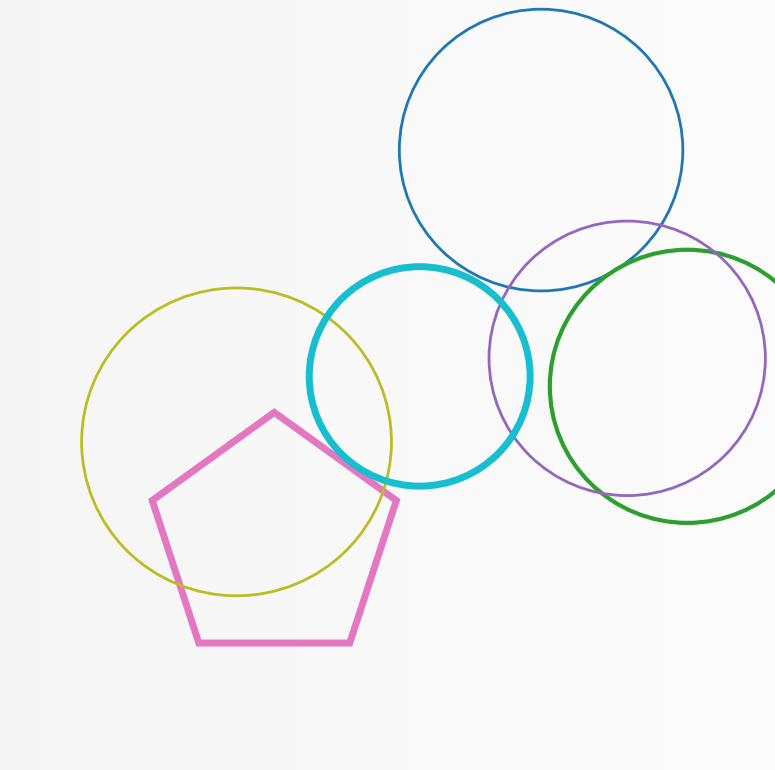[{"shape": "circle", "thickness": 1, "radius": 0.91, "center": [0.698, 0.805]}, {"shape": "circle", "thickness": 1.5, "radius": 0.89, "center": [0.887, 0.498]}, {"shape": "circle", "thickness": 1, "radius": 0.89, "center": [0.809, 0.535]}, {"shape": "pentagon", "thickness": 2.5, "radius": 0.83, "center": [0.354, 0.299]}, {"shape": "circle", "thickness": 1, "radius": 1.0, "center": [0.305, 0.426]}, {"shape": "circle", "thickness": 2.5, "radius": 0.71, "center": [0.542, 0.511]}]